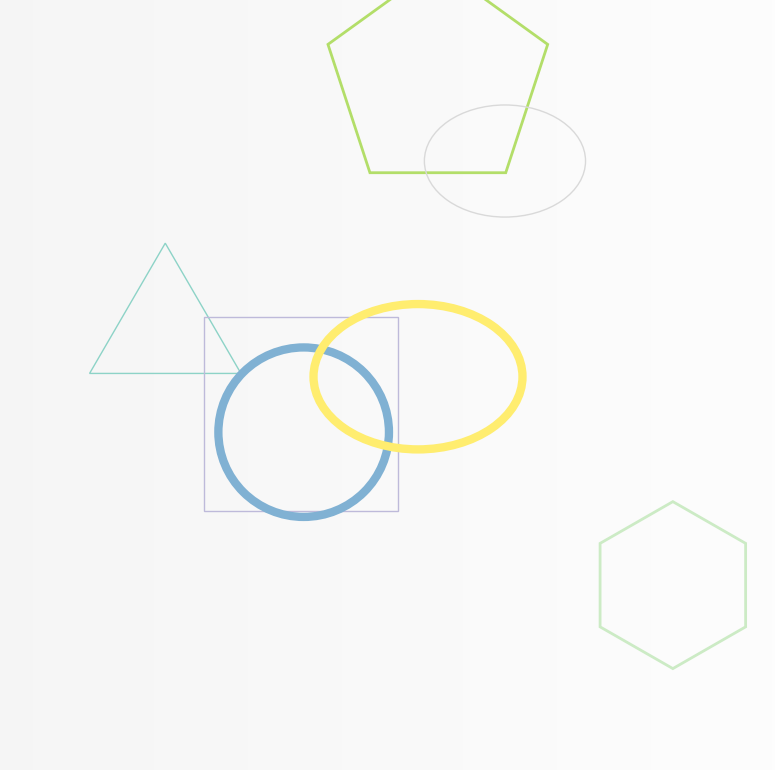[{"shape": "triangle", "thickness": 0.5, "radius": 0.56, "center": [0.213, 0.571]}, {"shape": "square", "thickness": 0.5, "radius": 0.63, "center": [0.388, 0.462]}, {"shape": "circle", "thickness": 3, "radius": 0.55, "center": [0.392, 0.439]}, {"shape": "pentagon", "thickness": 1, "radius": 0.75, "center": [0.565, 0.896]}, {"shape": "oval", "thickness": 0.5, "radius": 0.52, "center": [0.652, 0.791]}, {"shape": "hexagon", "thickness": 1, "radius": 0.54, "center": [0.868, 0.24]}, {"shape": "oval", "thickness": 3, "radius": 0.67, "center": [0.539, 0.511]}]